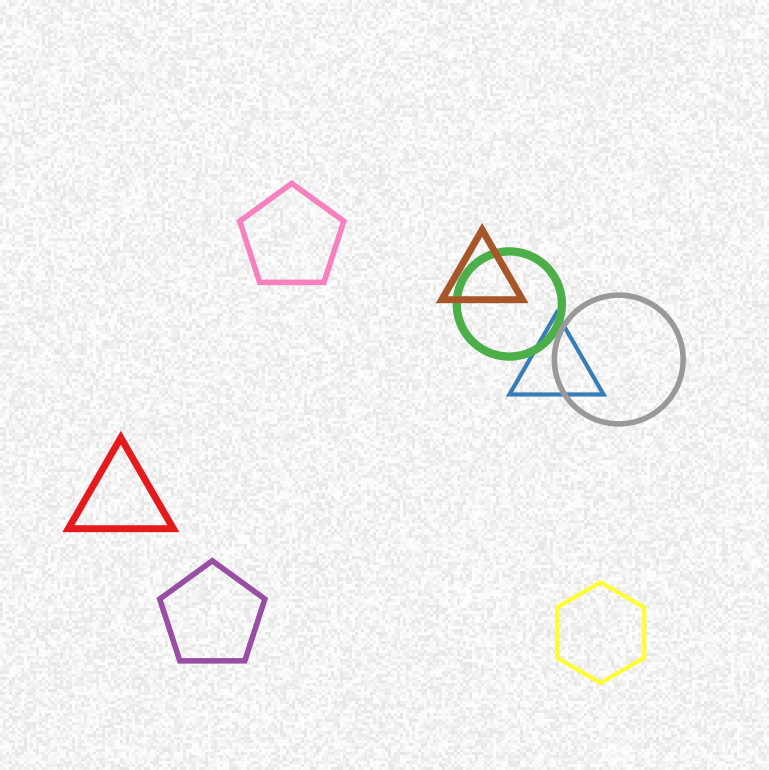[{"shape": "triangle", "thickness": 2.5, "radius": 0.39, "center": [0.157, 0.353]}, {"shape": "triangle", "thickness": 1.5, "radius": 0.35, "center": [0.723, 0.523]}, {"shape": "circle", "thickness": 3, "radius": 0.34, "center": [0.661, 0.605]}, {"shape": "pentagon", "thickness": 2, "radius": 0.36, "center": [0.276, 0.2]}, {"shape": "hexagon", "thickness": 1.5, "radius": 0.33, "center": [0.78, 0.178]}, {"shape": "triangle", "thickness": 2.5, "radius": 0.3, "center": [0.626, 0.641]}, {"shape": "pentagon", "thickness": 2, "radius": 0.36, "center": [0.379, 0.691]}, {"shape": "circle", "thickness": 2, "radius": 0.42, "center": [0.804, 0.533]}]